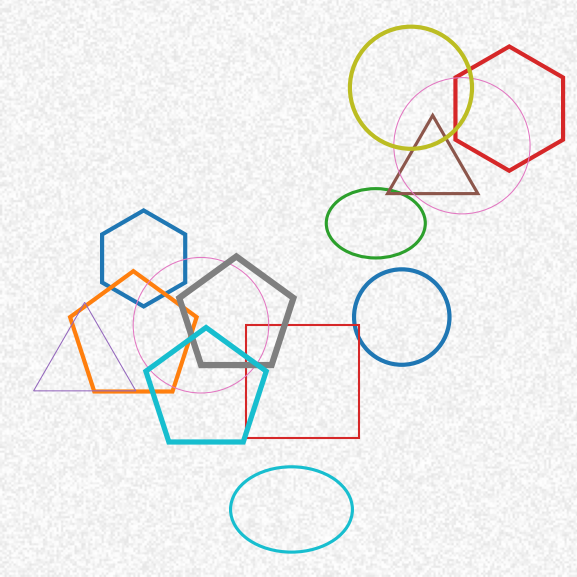[{"shape": "hexagon", "thickness": 2, "radius": 0.42, "center": [0.249, 0.552]}, {"shape": "circle", "thickness": 2, "radius": 0.41, "center": [0.696, 0.45]}, {"shape": "pentagon", "thickness": 2, "radius": 0.58, "center": [0.231, 0.414]}, {"shape": "oval", "thickness": 1.5, "radius": 0.43, "center": [0.651, 0.612]}, {"shape": "square", "thickness": 1, "radius": 0.49, "center": [0.524, 0.339]}, {"shape": "hexagon", "thickness": 2, "radius": 0.54, "center": [0.882, 0.811]}, {"shape": "triangle", "thickness": 0.5, "radius": 0.51, "center": [0.147, 0.373]}, {"shape": "triangle", "thickness": 1.5, "radius": 0.45, "center": [0.749, 0.709]}, {"shape": "circle", "thickness": 0.5, "radius": 0.59, "center": [0.8, 0.747]}, {"shape": "circle", "thickness": 0.5, "radius": 0.59, "center": [0.348, 0.436]}, {"shape": "pentagon", "thickness": 3, "radius": 0.52, "center": [0.409, 0.451]}, {"shape": "circle", "thickness": 2, "radius": 0.53, "center": [0.712, 0.847]}, {"shape": "pentagon", "thickness": 2.5, "radius": 0.55, "center": [0.357, 0.322]}, {"shape": "oval", "thickness": 1.5, "radius": 0.53, "center": [0.505, 0.117]}]